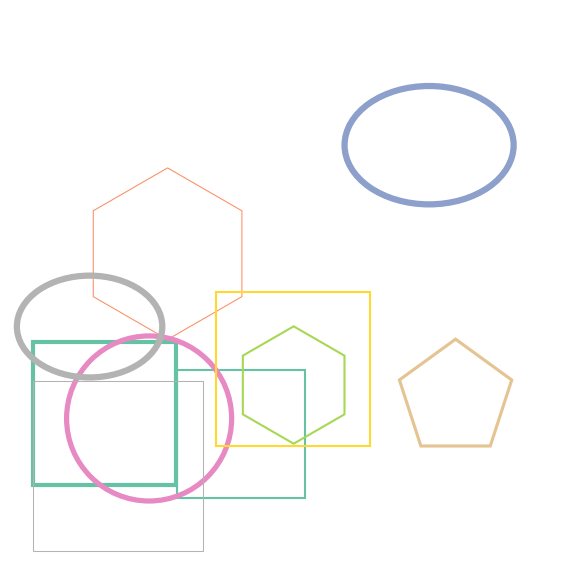[{"shape": "square", "thickness": 1, "radius": 0.56, "center": [0.418, 0.247]}, {"shape": "square", "thickness": 2, "radius": 0.62, "center": [0.181, 0.283]}, {"shape": "hexagon", "thickness": 0.5, "radius": 0.74, "center": [0.29, 0.56]}, {"shape": "oval", "thickness": 3, "radius": 0.73, "center": [0.743, 0.748]}, {"shape": "circle", "thickness": 2.5, "radius": 0.71, "center": [0.258, 0.275]}, {"shape": "hexagon", "thickness": 1, "radius": 0.51, "center": [0.509, 0.332]}, {"shape": "square", "thickness": 1, "radius": 0.67, "center": [0.507, 0.361]}, {"shape": "pentagon", "thickness": 1.5, "radius": 0.51, "center": [0.789, 0.31]}, {"shape": "square", "thickness": 0.5, "radius": 0.74, "center": [0.205, 0.192]}, {"shape": "oval", "thickness": 3, "radius": 0.63, "center": [0.155, 0.434]}]